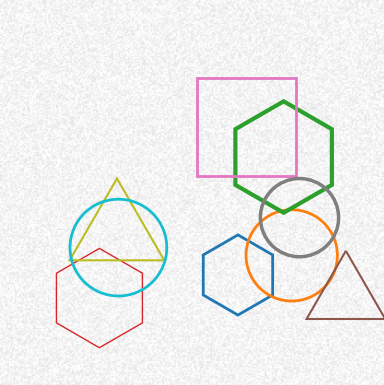[{"shape": "hexagon", "thickness": 2, "radius": 0.52, "center": [0.618, 0.286]}, {"shape": "circle", "thickness": 2, "radius": 0.59, "center": [0.758, 0.337]}, {"shape": "hexagon", "thickness": 3, "radius": 0.72, "center": [0.737, 0.592]}, {"shape": "hexagon", "thickness": 1, "radius": 0.64, "center": [0.258, 0.226]}, {"shape": "triangle", "thickness": 1.5, "radius": 0.59, "center": [0.898, 0.23]}, {"shape": "square", "thickness": 2, "radius": 0.64, "center": [0.64, 0.67]}, {"shape": "circle", "thickness": 2.5, "radius": 0.51, "center": [0.778, 0.435]}, {"shape": "triangle", "thickness": 1.5, "radius": 0.71, "center": [0.304, 0.395]}, {"shape": "circle", "thickness": 2, "radius": 0.63, "center": [0.308, 0.357]}]